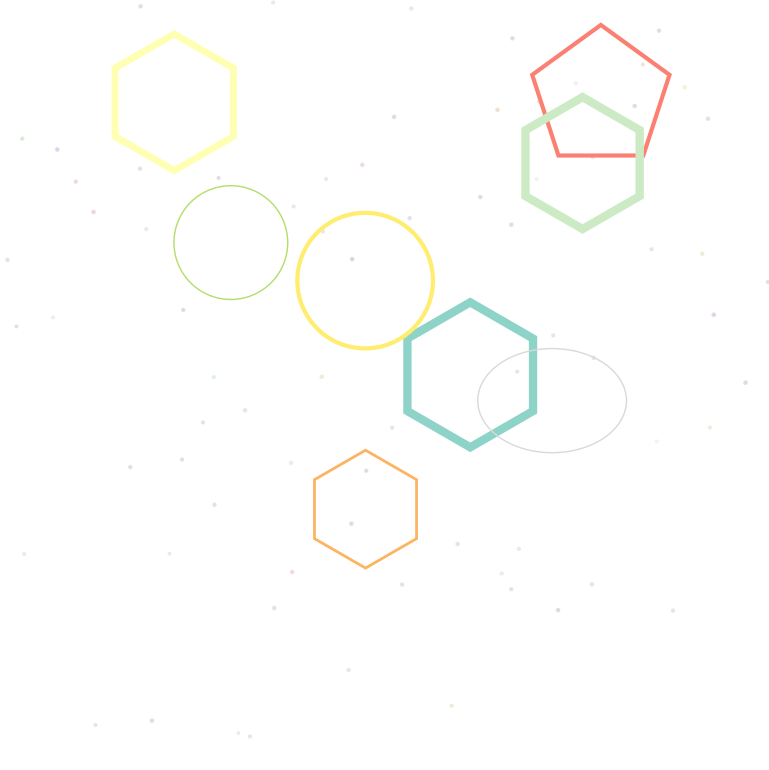[{"shape": "hexagon", "thickness": 3, "radius": 0.47, "center": [0.611, 0.513]}, {"shape": "hexagon", "thickness": 2.5, "radius": 0.44, "center": [0.226, 0.867]}, {"shape": "pentagon", "thickness": 1.5, "radius": 0.47, "center": [0.78, 0.874]}, {"shape": "hexagon", "thickness": 1, "radius": 0.38, "center": [0.475, 0.339]}, {"shape": "circle", "thickness": 0.5, "radius": 0.37, "center": [0.3, 0.685]}, {"shape": "oval", "thickness": 0.5, "radius": 0.48, "center": [0.717, 0.48]}, {"shape": "hexagon", "thickness": 3, "radius": 0.43, "center": [0.757, 0.788]}, {"shape": "circle", "thickness": 1.5, "radius": 0.44, "center": [0.474, 0.636]}]